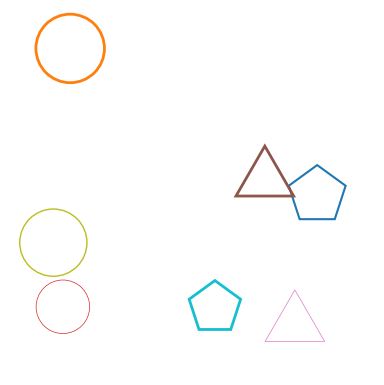[{"shape": "pentagon", "thickness": 1.5, "radius": 0.39, "center": [0.824, 0.494]}, {"shape": "circle", "thickness": 2, "radius": 0.44, "center": [0.182, 0.874]}, {"shape": "circle", "thickness": 0.5, "radius": 0.35, "center": [0.163, 0.203]}, {"shape": "triangle", "thickness": 2, "radius": 0.43, "center": [0.688, 0.534]}, {"shape": "triangle", "thickness": 0.5, "radius": 0.45, "center": [0.766, 0.157]}, {"shape": "circle", "thickness": 1, "radius": 0.44, "center": [0.139, 0.37]}, {"shape": "pentagon", "thickness": 2, "radius": 0.35, "center": [0.558, 0.201]}]